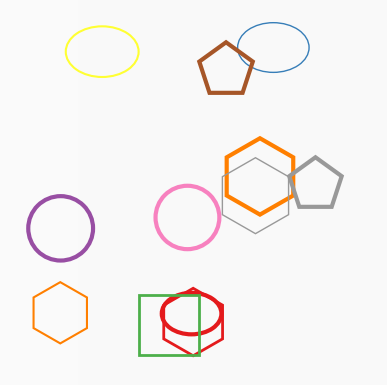[{"shape": "oval", "thickness": 3, "radius": 0.38, "center": [0.494, 0.185]}, {"shape": "hexagon", "thickness": 2, "radius": 0.44, "center": [0.498, 0.164]}, {"shape": "oval", "thickness": 1, "radius": 0.46, "center": [0.705, 0.877]}, {"shape": "square", "thickness": 2, "radius": 0.39, "center": [0.436, 0.156]}, {"shape": "circle", "thickness": 3, "radius": 0.42, "center": [0.157, 0.407]}, {"shape": "hexagon", "thickness": 1.5, "radius": 0.4, "center": [0.156, 0.188]}, {"shape": "hexagon", "thickness": 3, "radius": 0.5, "center": [0.671, 0.542]}, {"shape": "oval", "thickness": 1.5, "radius": 0.47, "center": [0.264, 0.866]}, {"shape": "pentagon", "thickness": 3, "radius": 0.36, "center": [0.583, 0.818]}, {"shape": "circle", "thickness": 3, "radius": 0.41, "center": [0.484, 0.435]}, {"shape": "hexagon", "thickness": 1, "radius": 0.49, "center": [0.659, 0.492]}, {"shape": "pentagon", "thickness": 3, "radius": 0.36, "center": [0.814, 0.52]}]